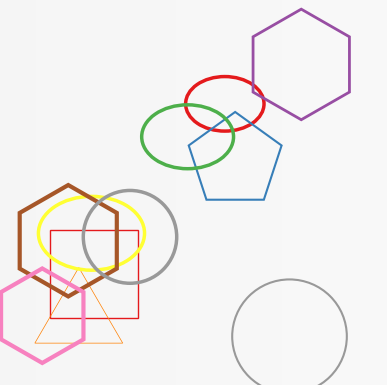[{"shape": "oval", "thickness": 2.5, "radius": 0.51, "center": [0.58, 0.73]}, {"shape": "square", "thickness": 1, "radius": 0.57, "center": [0.243, 0.288]}, {"shape": "pentagon", "thickness": 1.5, "radius": 0.63, "center": [0.607, 0.583]}, {"shape": "oval", "thickness": 2.5, "radius": 0.59, "center": [0.484, 0.645]}, {"shape": "hexagon", "thickness": 2, "radius": 0.72, "center": [0.777, 0.833]}, {"shape": "triangle", "thickness": 0.5, "radius": 0.65, "center": [0.203, 0.174]}, {"shape": "oval", "thickness": 2.5, "radius": 0.68, "center": [0.236, 0.394]}, {"shape": "hexagon", "thickness": 3, "radius": 0.72, "center": [0.176, 0.375]}, {"shape": "hexagon", "thickness": 3, "radius": 0.61, "center": [0.109, 0.18]}, {"shape": "circle", "thickness": 2.5, "radius": 0.6, "center": [0.335, 0.385]}, {"shape": "circle", "thickness": 1.5, "radius": 0.74, "center": [0.747, 0.126]}]